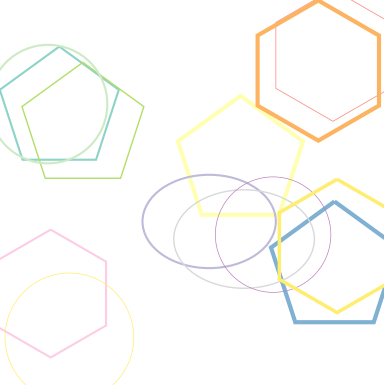[{"shape": "pentagon", "thickness": 1.5, "radius": 0.81, "center": [0.154, 0.717]}, {"shape": "pentagon", "thickness": 3, "radius": 0.85, "center": [0.625, 0.58]}, {"shape": "oval", "thickness": 1.5, "radius": 0.87, "center": [0.543, 0.425]}, {"shape": "hexagon", "thickness": 0.5, "radius": 0.86, "center": [0.865, 0.856]}, {"shape": "pentagon", "thickness": 3, "radius": 0.87, "center": [0.869, 0.303]}, {"shape": "hexagon", "thickness": 3, "radius": 0.91, "center": [0.827, 0.817]}, {"shape": "pentagon", "thickness": 1, "radius": 0.83, "center": [0.215, 0.672]}, {"shape": "hexagon", "thickness": 1.5, "radius": 0.83, "center": [0.132, 0.238]}, {"shape": "oval", "thickness": 1, "radius": 0.91, "center": [0.634, 0.379]}, {"shape": "circle", "thickness": 0.5, "radius": 0.75, "center": [0.709, 0.391]}, {"shape": "circle", "thickness": 1.5, "radius": 0.77, "center": [0.125, 0.73]}, {"shape": "hexagon", "thickness": 2.5, "radius": 0.87, "center": [0.876, 0.361]}, {"shape": "circle", "thickness": 0.5, "radius": 0.84, "center": [0.18, 0.124]}]